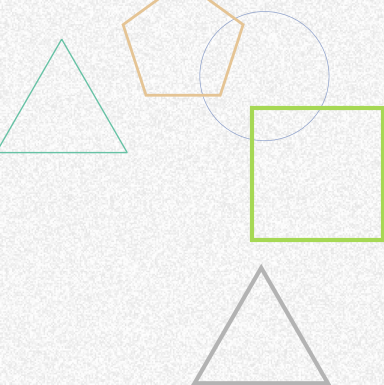[{"shape": "triangle", "thickness": 1, "radius": 0.98, "center": [0.16, 0.702]}, {"shape": "circle", "thickness": 0.5, "radius": 0.84, "center": [0.687, 0.802]}, {"shape": "square", "thickness": 3, "radius": 0.85, "center": [0.825, 0.549]}, {"shape": "pentagon", "thickness": 2, "radius": 0.82, "center": [0.476, 0.885]}, {"shape": "triangle", "thickness": 3, "radius": 1.0, "center": [0.679, 0.104]}]